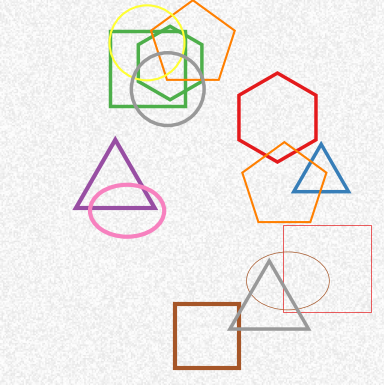[{"shape": "hexagon", "thickness": 2.5, "radius": 0.58, "center": [0.721, 0.695]}, {"shape": "square", "thickness": 0.5, "radius": 0.57, "center": [0.849, 0.302]}, {"shape": "triangle", "thickness": 2.5, "radius": 0.41, "center": [0.834, 0.543]}, {"shape": "square", "thickness": 2.5, "radius": 0.49, "center": [0.382, 0.822]}, {"shape": "hexagon", "thickness": 2.5, "radius": 0.48, "center": [0.442, 0.836]}, {"shape": "triangle", "thickness": 3, "radius": 0.59, "center": [0.299, 0.519]}, {"shape": "pentagon", "thickness": 1.5, "radius": 0.57, "center": [0.501, 0.885]}, {"shape": "pentagon", "thickness": 1.5, "radius": 0.57, "center": [0.739, 0.516]}, {"shape": "circle", "thickness": 1.5, "radius": 0.49, "center": [0.382, 0.889]}, {"shape": "oval", "thickness": 0.5, "radius": 0.54, "center": [0.748, 0.27]}, {"shape": "square", "thickness": 3, "radius": 0.42, "center": [0.538, 0.128]}, {"shape": "oval", "thickness": 3, "radius": 0.48, "center": [0.33, 0.453]}, {"shape": "triangle", "thickness": 2.5, "radius": 0.59, "center": [0.699, 0.204]}, {"shape": "circle", "thickness": 2.5, "radius": 0.47, "center": [0.436, 0.768]}]